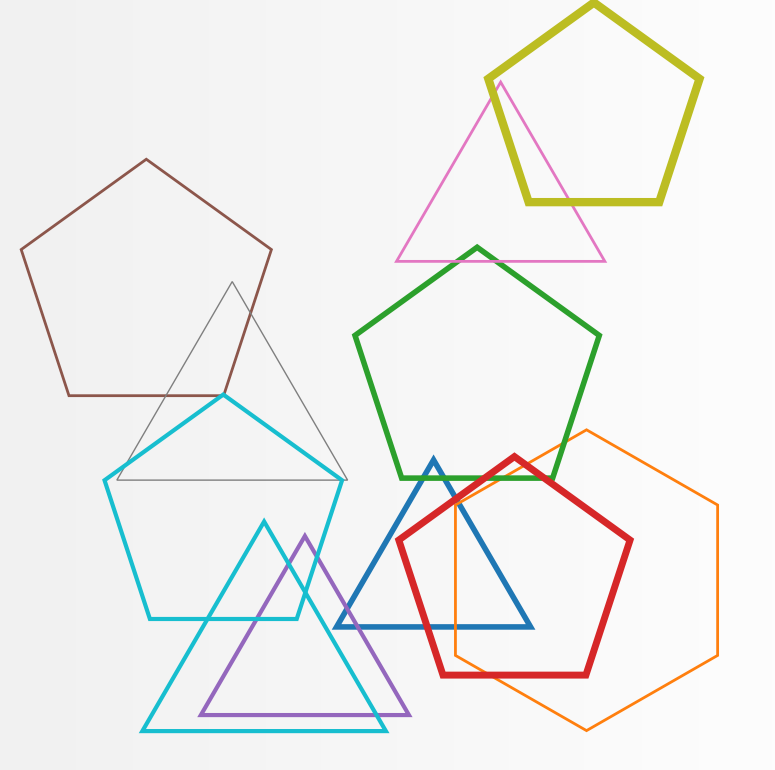[{"shape": "triangle", "thickness": 2, "radius": 0.72, "center": [0.559, 0.258]}, {"shape": "hexagon", "thickness": 1, "radius": 0.98, "center": [0.757, 0.246]}, {"shape": "pentagon", "thickness": 2, "radius": 0.83, "center": [0.616, 0.513]}, {"shape": "pentagon", "thickness": 2.5, "radius": 0.78, "center": [0.664, 0.25]}, {"shape": "triangle", "thickness": 1.5, "radius": 0.78, "center": [0.393, 0.149]}, {"shape": "pentagon", "thickness": 1, "radius": 0.85, "center": [0.189, 0.623]}, {"shape": "triangle", "thickness": 1, "radius": 0.78, "center": [0.646, 0.738]}, {"shape": "triangle", "thickness": 0.5, "radius": 0.86, "center": [0.3, 0.462]}, {"shape": "pentagon", "thickness": 3, "radius": 0.72, "center": [0.766, 0.853]}, {"shape": "pentagon", "thickness": 1.5, "radius": 0.81, "center": [0.288, 0.326]}, {"shape": "triangle", "thickness": 1.5, "radius": 0.91, "center": [0.341, 0.141]}]